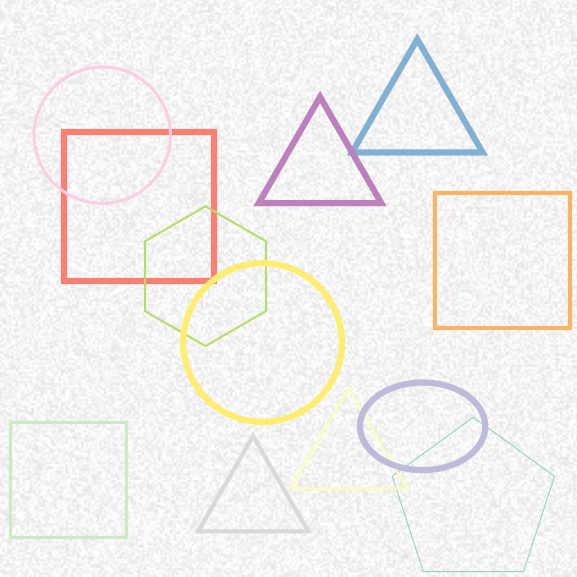[{"shape": "pentagon", "thickness": 0.5, "radius": 0.74, "center": [0.82, 0.129]}, {"shape": "triangle", "thickness": 1, "radius": 0.58, "center": [0.604, 0.211]}, {"shape": "oval", "thickness": 3, "radius": 0.54, "center": [0.732, 0.261]}, {"shape": "square", "thickness": 3, "radius": 0.65, "center": [0.241, 0.642]}, {"shape": "triangle", "thickness": 3, "radius": 0.65, "center": [0.723, 0.8]}, {"shape": "square", "thickness": 2, "radius": 0.59, "center": [0.87, 0.548]}, {"shape": "hexagon", "thickness": 1, "radius": 0.6, "center": [0.356, 0.521]}, {"shape": "circle", "thickness": 1.5, "radius": 0.59, "center": [0.177, 0.765]}, {"shape": "triangle", "thickness": 2, "radius": 0.55, "center": [0.438, 0.134]}, {"shape": "triangle", "thickness": 3, "radius": 0.61, "center": [0.554, 0.709]}, {"shape": "square", "thickness": 1.5, "radius": 0.5, "center": [0.117, 0.169]}, {"shape": "circle", "thickness": 3, "radius": 0.69, "center": [0.455, 0.406]}]